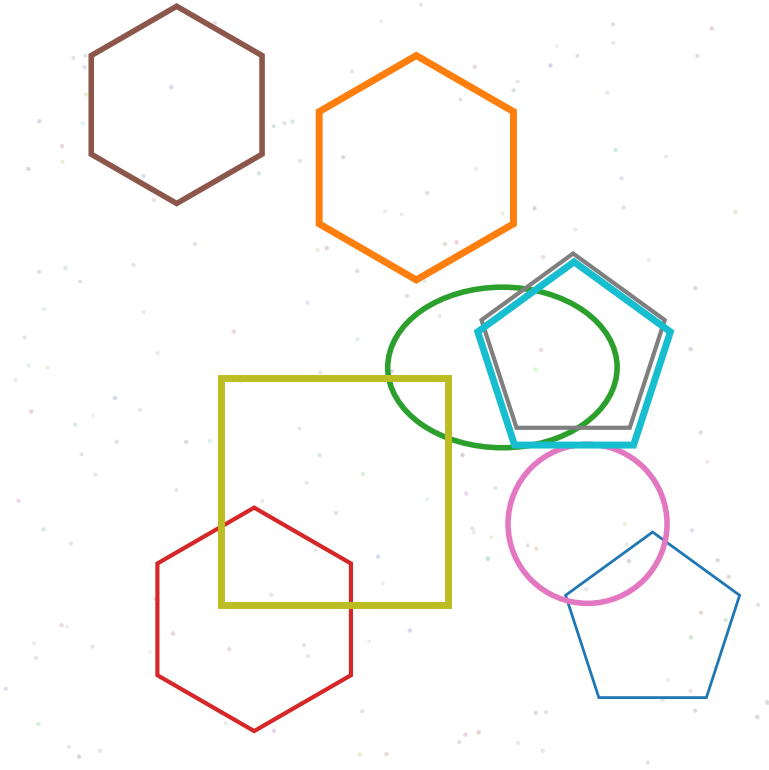[{"shape": "pentagon", "thickness": 1, "radius": 0.59, "center": [0.848, 0.19]}, {"shape": "hexagon", "thickness": 2.5, "radius": 0.73, "center": [0.541, 0.782]}, {"shape": "oval", "thickness": 2, "radius": 0.74, "center": [0.652, 0.523]}, {"shape": "hexagon", "thickness": 1.5, "radius": 0.73, "center": [0.33, 0.196]}, {"shape": "hexagon", "thickness": 2, "radius": 0.64, "center": [0.229, 0.864]}, {"shape": "circle", "thickness": 2, "radius": 0.52, "center": [0.763, 0.32]}, {"shape": "pentagon", "thickness": 1.5, "radius": 0.63, "center": [0.744, 0.546]}, {"shape": "square", "thickness": 2.5, "radius": 0.74, "center": [0.435, 0.362]}, {"shape": "pentagon", "thickness": 2.5, "radius": 0.66, "center": [0.746, 0.528]}]